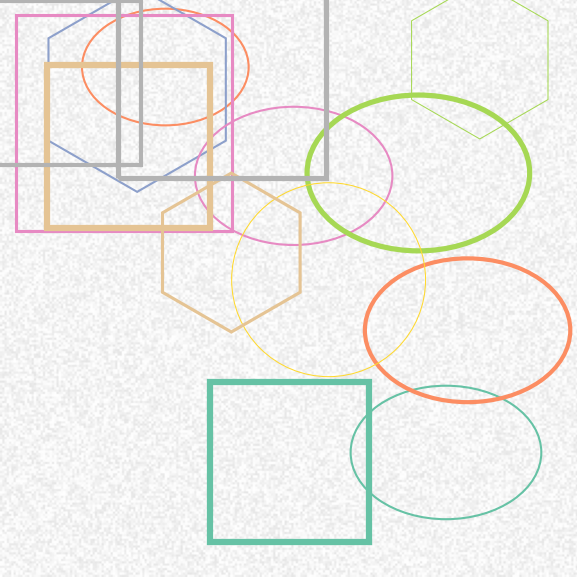[{"shape": "square", "thickness": 3, "radius": 0.69, "center": [0.501, 0.199]}, {"shape": "oval", "thickness": 1, "radius": 0.83, "center": [0.772, 0.216]}, {"shape": "oval", "thickness": 1, "radius": 0.72, "center": [0.286, 0.883]}, {"shape": "oval", "thickness": 2, "radius": 0.89, "center": [0.81, 0.427]}, {"shape": "hexagon", "thickness": 1, "radius": 0.89, "center": [0.237, 0.844]}, {"shape": "oval", "thickness": 1, "radius": 0.85, "center": [0.508, 0.695]}, {"shape": "square", "thickness": 1.5, "radius": 0.93, "center": [0.215, 0.786]}, {"shape": "oval", "thickness": 2.5, "radius": 0.96, "center": [0.724, 0.7]}, {"shape": "hexagon", "thickness": 0.5, "radius": 0.68, "center": [0.831, 0.895]}, {"shape": "circle", "thickness": 0.5, "radius": 0.84, "center": [0.569, 0.515]}, {"shape": "hexagon", "thickness": 1.5, "radius": 0.69, "center": [0.401, 0.562]}, {"shape": "square", "thickness": 3, "radius": 0.71, "center": [0.223, 0.745]}, {"shape": "square", "thickness": 2, "radius": 0.71, "center": [0.102, 0.855]}, {"shape": "square", "thickness": 2.5, "radius": 0.9, "center": [0.384, 0.871]}]